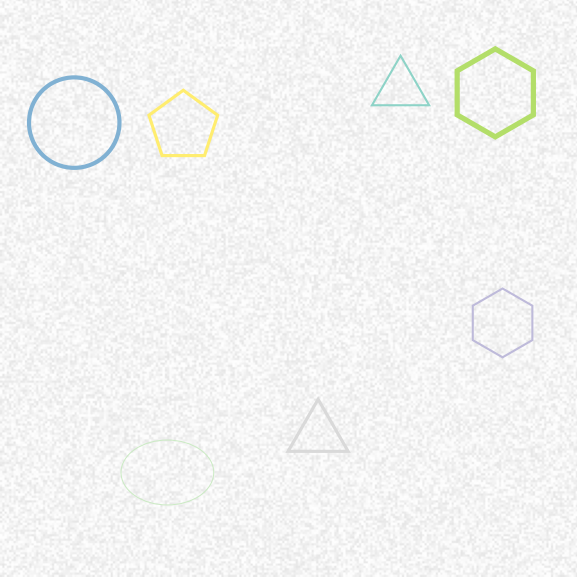[{"shape": "triangle", "thickness": 1, "radius": 0.29, "center": [0.694, 0.845]}, {"shape": "hexagon", "thickness": 1, "radius": 0.3, "center": [0.87, 0.44]}, {"shape": "circle", "thickness": 2, "radius": 0.39, "center": [0.129, 0.787]}, {"shape": "hexagon", "thickness": 2.5, "radius": 0.38, "center": [0.858, 0.838]}, {"shape": "triangle", "thickness": 1.5, "radius": 0.3, "center": [0.551, 0.248]}, {"shape": "oval", "thickness": 0.5, "radius": 0.4, "center": [0.29, 0.181]}, {"shape": "pentagon", "thickness": 1.5, "radius": 0.31, "center": [0.317, 0.78]}]